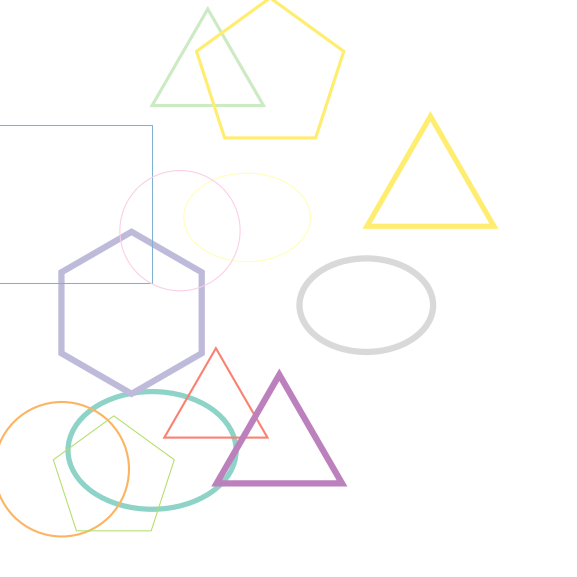[{"shape": "oval", "thickness": 2.5, "radius": 0.73, "center": [0.263, 0.219]}, {"shape": "oval", "thickness": 0.5, "radius": 0.55, "center": [0.428, 0.623]}, {"shape": "hexagon", "thickness": 3, "radius": 0.7, "center": [0.228, 0.458]}, {"shape": "triangle", "thickness": 1, "radius": 0.52, "center": [0.374, 0.293]}, {"shape": "square", "thickness": 0.5, "radius": 0.69, "center": [0.126, 0.646]}, {"shape": "circle", "thickness": 1, "radius": 0.58, "center": [0.107, 0.187]}, {"shape": "pentagon", "thickness": 0.5, "radius": 0.55, "center": [0.197, 0.169]}, {"shape": "circle", "thickness": 0.5, "radius": 0.52, "center": [0.312, 0.6]}, {"shape": "oval", "thickness": 3, "radius": 0.58, "center": [0.634, 0.471]}, {"shape": "triangle", "thickness": 3, "radius": 0.63, "center": [0.484, 0.225]}, {"shape": "triangle", "thickness": 1.5, "radius": 0.56, "center": [0.36, 0.872]}, {"shape": "triangle", "thickness": 2.5, "radius": 0.63, "center": [0.745, 0.671]}, {"shape": "pentagon", "thickness": 1.5, "radius": 0.67, "center": [0.468, 0.869]}]